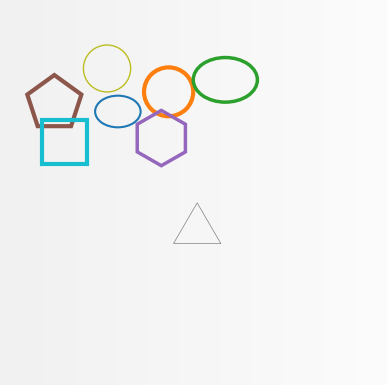[{"shape": "oval", "thickness": 1.5, "radius": 0.29, "center": [0.304, 0.71]}, {"shape": "circle", "thickness": 3, "radius": 0.32, "center": [0.435, 0.761]}, {"shape": "oval", "thickness": 2.5, "radius": 0.41, "center": [0.581, 0.793]}, {"shape": "hexagon", "thickness": 2.5, "radius": 0.36, "center": [0.416, 0.641]}, {"shape": "pentagon", "thickness": 3, "radius": 0.37, "center": [0.14, 0.732]}, {"shape": "triangle", "thickness": 0.5, "radius": 0.35, "center": [0.509, 0.403]}, {"shape": "circle", "thickness": 1, "radius": 0.3, "center": [0.276, 0.822]}, {"shape": "square", "thickness": 3, "radius": 0.29, "center": [0.166, 0.632]}]